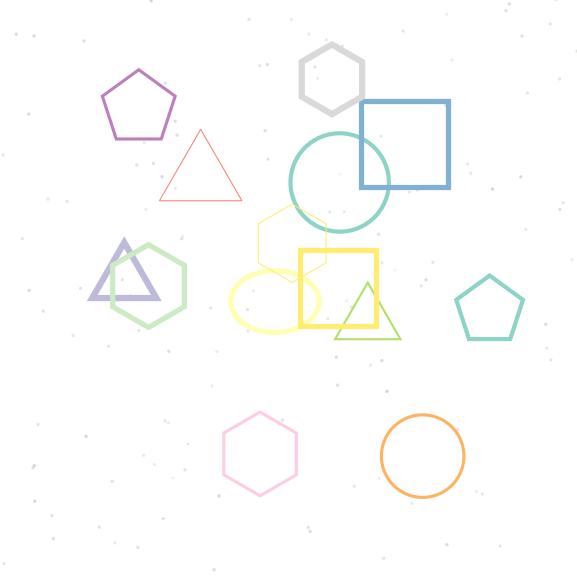[{"shape": "pentagon", "thickness": 2, "radius": 0.3, "center": [0.848, 0.461]}, {"shape": "circle", "thickness": 2, "radius": 0.43, "center": [0.588, 0.683]}, {"shape": "oval", "thickness": 2.5, "radius": 0.38, "center": [0.476, 0.477]}, {"shape": "triangle", "thickness": 3, "radius": 0.32, "center": [0.215, 0.515]}, {"shape": "triangle", "thickness": 0.5, "radius": 0.41, "center": [0.348, 0.693]}, {"shape": "square", "thickness": 2.5, "radius": 0.37, "center": [0.7, 0.75]}, {"shape": "circle", "thickness": 1.5, "radius": 0.36, "center": [0.732, 0.209]}, {"shape": "triangle", "thickness": 1, "radius": 0.33, "center": [0.637, 0.444]}, {"shape": "hexagon", "thickness": 1.5, "radius": 0.36, "center": [0.45, 0.213]}, {"shape": "hexagon", "thickness": 3, "radius": 0.3, "center": [0.575, 0.862]}, {"shape": "pentagon", "thickness": 1.5, "radius": 0.33, "center": [0.24, 0.812]}, {"shape": "hexagon", "thickness": 2.5, "radius": 0.36, "center": [0.257, 0.504]}, {"shape": "square", "thickness": 2.5, "radius": 0.33, "center": [0.586, 0.5]}, {"shape": "hexagon", "thickness": 0.5, "radius": 0.34, "center": [0.506, 0.578]}]